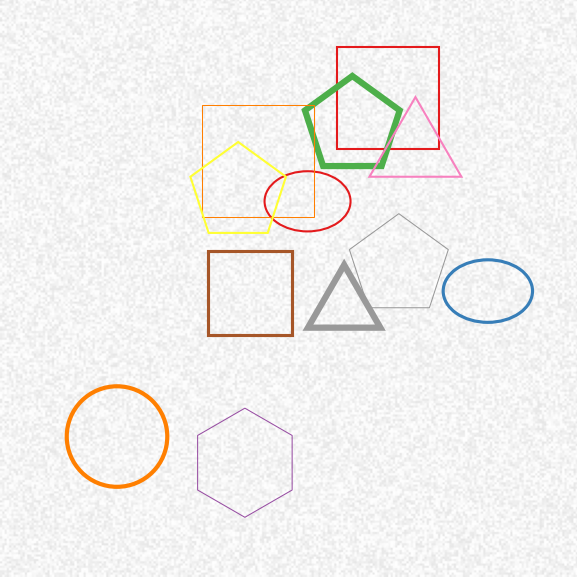[{"shape": "square", "thickness": 1, "radius": 0.44, "center": [0.672, 0.829]}, {"shape": "oval", "thickness": 1, "radius": 0.37, "center": [0.533, 0.651]}, {"shape": "oval", "thickness": 1.5, "radius": 0.39, "center": [0.845, 0.495]}, {"shape": "pentagon", "thickness": 3, "radius": 0.43, "center": [0.61, 0.781]}, {"shape": "hexagon", "thickness": 0.5, "radius": 0.47, "center": [0.424, 0.198]}, {"shape": "circle", "thickness": 2, "radius": 0.44, "center": [0.203, 0.243]}, {"shape": "square", "thickness": 0.5, "radius": 0.49, "center": [0.447, 0.72]}, {"shape": "pentagon", "thickness": 1, "radius": 0.44, "center": [0.412, 0.666]}, {"shape": "square", "thickness": 1.5, "radius": 0.36, "center": [0.433, 0.491]}, {"shape": "triangle", "thickness": 1, "radius": 0.46, "center": [0.719, 0.739]}, {"shape": "pentagon", "thickness": 0.5, "radius": 0.45, "center": [0.691, 0.539]}, {"shape": "triangle", "thickness": 3, "radius": 0.36, "center": [0.596, 0.468]}]